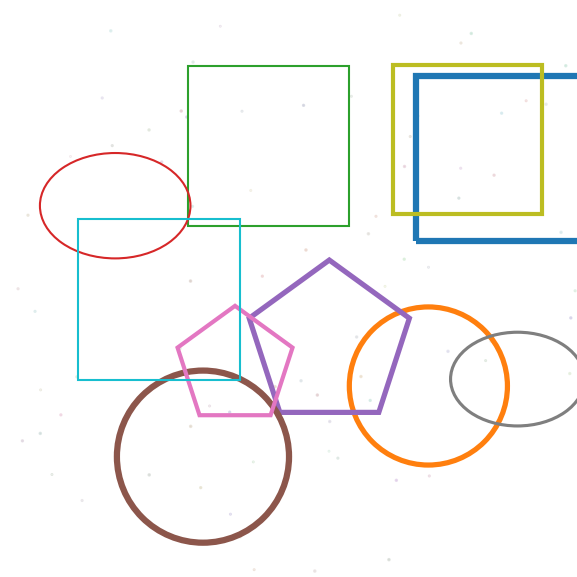[{"shape": "square", "thickness": 3, "radius": 0.71, "center": [0.864, 0.725]}, {"shape": "circle", "thickness": 2.5, "radius": 0.68, "center": [0.742, 0.331]}, {"shape": "square", "thickness": 1, "radius": 0.7, "center": [0.465, 0.746]}, {"shape": "oval", "thickness": 1, "radius": 0.65, "center": [0.199, 0.643]}, {"shape": "pentagon", "thickness": 2.5, "radius": 0.73, "center": [0.57, 0.403]}, {"shape": "circle", "thickness": 3, "radius": 0.75, "center": [0.351, 0.208]}, {"shape": "pentagon", "thickness": 2, "radius": 0.52, "center": [0.407, 0.365]}, {"shape": "oval", "thickness": 1.5, "radius": 0.58, "center": [0.896, 0.343]}, {"shape": "square", "thickness": 2, "radius": 0.64, "center": [0.809, 0.758]}, {"shape": "square", "thickness": 1, "radius": 0.7, "center": [0.275, 0.48]}]